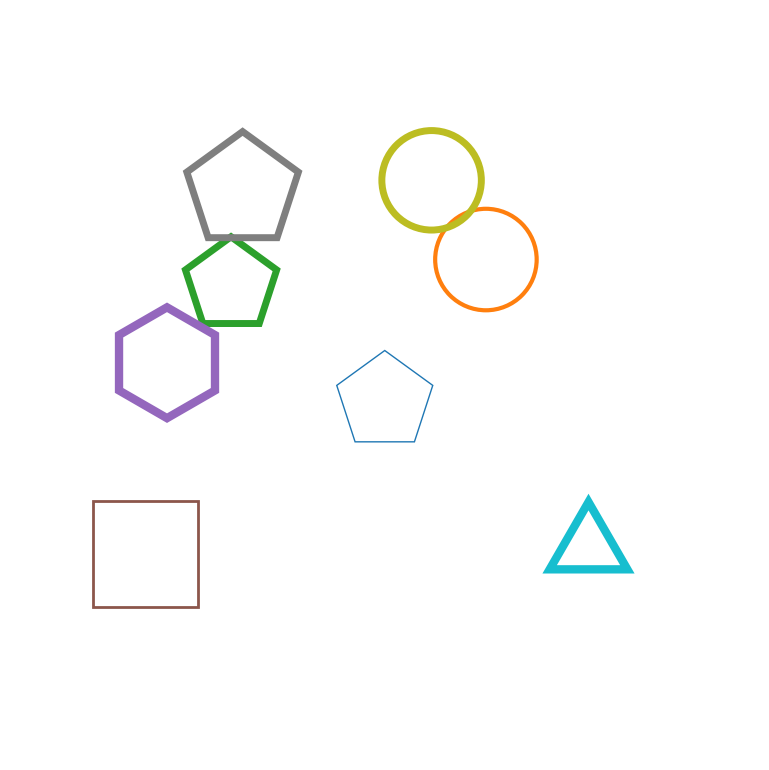[{"shape": "pentagon", "thickness": 0.5, "radius": 0.33, "center": [0.5, 0.479]}, {"shape": "circle", "thickness": 1.5, "radius": 0.33, "center": [0.631, 0.663]}, {"shape": "pentagon", "thickness": 2.5, "radius": 0.31, "center": [0.3, 0.63]}, {"shape": "hexagon", "thickness": 3, "radius": 0.36, "center": [0.217, 0.529]}, {"shape": "square", "thickness": 1, "radius": 0.34, "center": [0.189, 0.281]}, {"shape": "pentagon", "thickness": 2.5, "radius": 0.38, "center": [0.315, 0.753]}, {"shape": "circle", "thickness": 2.5, "radius": 0.32, "center": [0.561, 0.766]}, {"shape": "triangle", "thickness": 3, "radius": 0.29, "center": [0.764, 0.29]}]